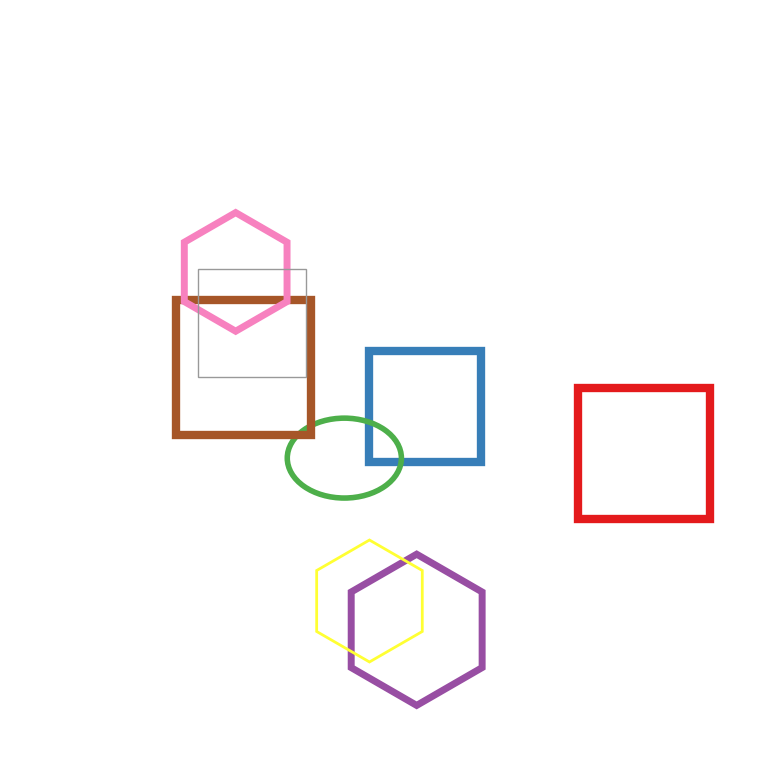[{"shape": "square", "thickness": 3, "radius": 0.43, "center": [0.837, 0.411]}, {"shape": "square", "thickness": 3, "radius": 0.36, "center": [0.552, 0.472]}, {"shape": "oval", "thickness": 2, "radius": 0.37, "center": [0.447, 0.405]}, {"shape": "hexagon", "thickness": 2.5, "radius": 0.49, "center": [0.541, 0.182]}, {"shape": "hexagon", "thickness": 1, "radius": 0.4, "center": [0.48, 0.219]}, {"shape": "square", "thickness": 3, "radius": 0.44, "center": [0.316, 0.523]}, {"shape": "hexagon", "thickness": 2.5, "radius": 0.39, "center": [0.306, 0.647]}, {"shape": "square", "thickness": 0.5, "radius": 0.35, "center": [0.327, 0.58]}]